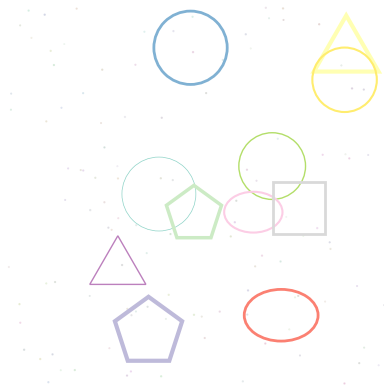[{"shape": "circle", "thickness": 0.5, "radius": 0.48, "center": [0.413, 0.496]}, {"shape": "triangle", "thickness": 3, "radius": 0.49, "center": [0.899, 0.863]}, {"shape": "pentagon", "thickness": 3, "radius": 0.46, "center": [0.386, 0.137]}, {"shape": "oval", "thickness": 2, "radius": 0.48, "center": [0.73, 0.181]}, {"shape": "circle", "thickness": 2, "radius": 0.48, "center": [0.495, 0.876]}, {"shape": "circle", "thickness": 1, "radius": 0.43, "center": [0.707, 0.569]}, {"shape": "oval", "thickness": 1.5, "radius": 0.38, "center": [0.658, 0.449]}, {"shape": "square", "thickness": 2, "radius": 0.34, "center": [0.777, 0.46]}, {"shape": "triangle", "thickness": 1, "radius": 0.42, "center": [0.306, 0.303]}, {"shape": "pentagon", "thickness": 2.5, "radius": 0.38, "center": [0.504, 0.443]}, {"shape": "circle", "thickness": 1.5, "radius": 0.42, "center": [0.895, 0.793]}]